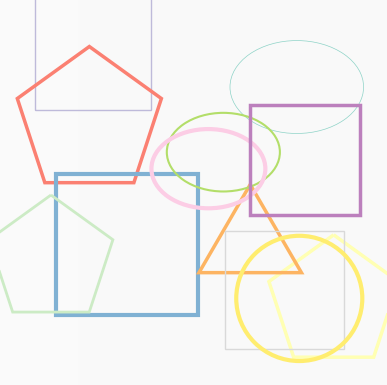[{"shape": "oval", "thickness": 0.5, "radius": 0.86, "center": [0.766, 0.774]}, {"shape": "pentagon", "thickness": 2.5, "radius": 0.88, "center": [0.861, 0.214]}, {"shape": "square", "thickness": 1, "radius": 0.75, "center": [0.24, 0.864]}, {"shape": "pentagon", "thickness": 2.5, "radius": 0.98, "center": [0.231, 0.684]}, {"shape": "square", "thickness": 3, "radius": 0.92, "center": [0.329, 0.366]}, {"shape": "triangle", "thickness": 2.5, "radius": 0.76, "center": [0.646, 0.368]}, {"shape": "oval", "thickness": 1.5, "radius": 0.73, "center": [0.576, 0.605]}, {"shape": "oval", "thickness": 3, "radius": 0.73, "center": [0.538, 0.562]}, {"shape": "square", "thickness": 1, "radius": 0.77, "center": [0.734, 0.246]}, {"shape": "square", "thickness": 2.5, "radius": 0.71, "center": [0.788, 0.584]}, {"shape": "pentagon", "thickness": 2, "radius": 0.84, "center": [0.131, 0.325]}, {"shape": "circle", "thickness": 3, "radius": 0.81, "center": [0.772, 0.225]}]